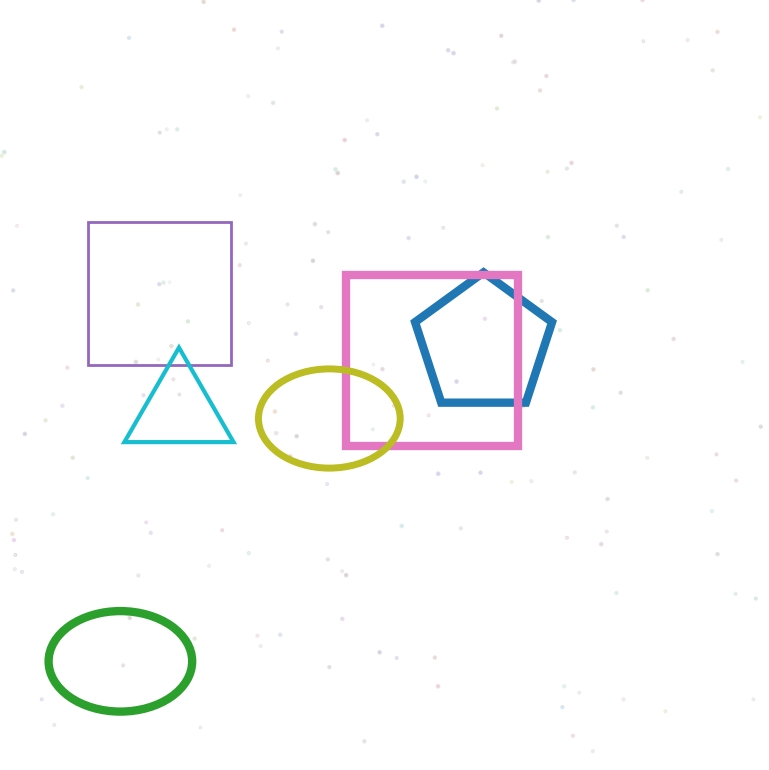[{"shape": "pentagon", "thickness": 3, "radius": 0.47, "center": [0.628, 0.553]}, {"shape": "oval", "thickness": 3, "radius": 0.47, "center": [0.156, 0.141]}, {"shape": "square", "thickness": 1, "radius": 0.46, "center": [0.207, 0.619]}, {"shape": "square", "thickness": 3, "radius": 0.56, "center": [0.561, 0.532]}, {"shape": "oval", "thickness": 2.5, "radius": 0.46, "center": [0.428, 0.456]}, {"shape": "triangle", "thickness": 1.5, "radius": 0.41, "center": [0.232, 0.467]}]